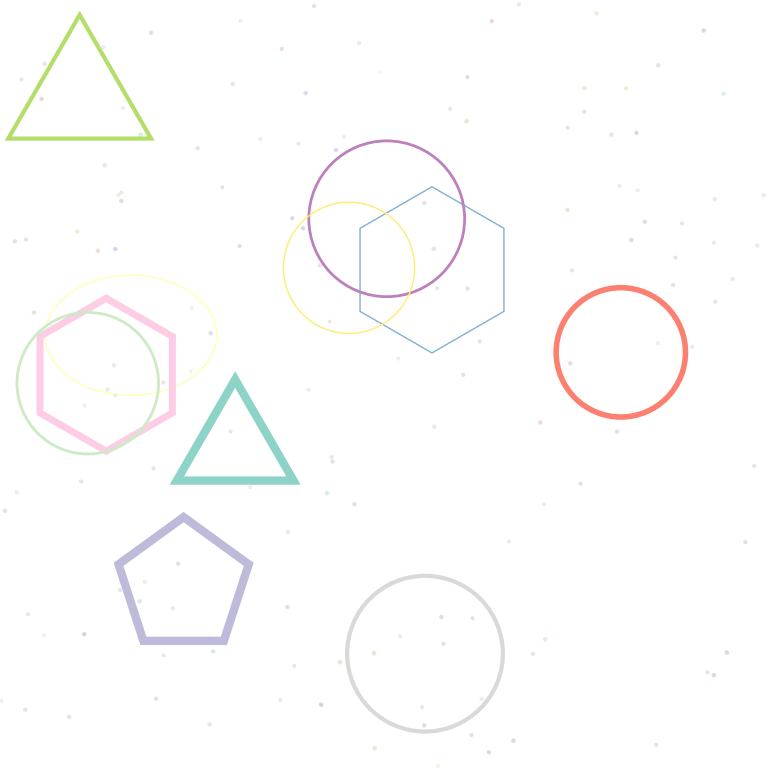[{"shape": "triangle", "thickness": 3, "radius": 0.44, "center": [0.305, 0.42]}, {"shape": "oval", "thickness": 0.5, "radius": 0.56, "center": [0.17, 0.565]}, {"shape": "pentagon", "thickness": 3, "radius": 0.44, "center": [0.238, 0.24]}, {"shape": "circle", "thickness": 2, "radius": 0.42, "center": [0.806, 0.542]}, {"shape": "hexagon", "thickness": 0.5, "radius": 0.54, "center": [0.561, 0.65]}, {"shape": "triangle", "thickness": 1.5, "radius": 0.54, "center": [0.103, 0.874]}, {"shape": "hexagon", "thickness": 2.5, "radius": 0.5, "center": [0.138, 0.513]}, {"shape": "circle", "thickness": 1.5, "radius": 0.51, "center": [0.552, 0.151]}, {"shape": "circle", "thickness": 1, "radius": 0.51, "center": [0.502, 0.716]}, {"shape": "circle", "thickness": 1, "radius": 0.46, "center": [0.114, 0.502]}, {"shape": "circle", "thickness": 0.5, "radius": 0.43, "center": [0.453, 0.652]}]